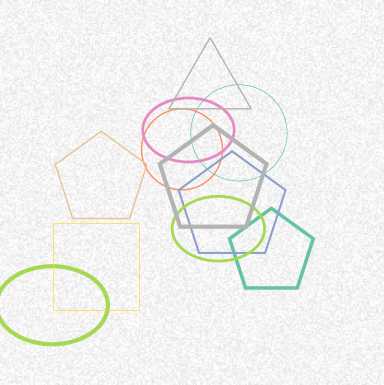[{"shape": "pentagon", "thickness": 2.5, "radius": 0.57, "center": [0.705, 0.345]}, {"shape": "circle", "thickness": 0.5, "radius": 0.63, "center": [0.621, 0.655]}, {"shape": "circle", "thickness": 1, "radius": 0.53, "center": [0.473, 0.612]}, {"shape": "pentagon", "thickness": 1.5, "radius": 0.73, "center": [0.603, 0.461]}, {"shape": "oval", "thickness": 2, "radius": 0.59, "center": [0.49, 0.662]}, {"shape": "oval", "thickness": 2, "radius": 0.6, "center": [0.567, 0.406]}, {"shape": "oval", "thickness": 3, "radius": 0.72, "center": [0.135, 0.207]}, {"shape": "square", "thickness": 0.5, "radius": 0.56, "center": [0.25, 0.308]}, {"shape": "pentagon", "thickness": 1, "radius": 0.63, "center": [0.263, 0.534]}, {"shape": "triangle", "thickness": 1, "radius": 0.62, "center": [0.546, 0.779]}, {"shape": "pentagon", "thickness": 3, "radius": 0.73, "center": [0.554, 0.529]}]